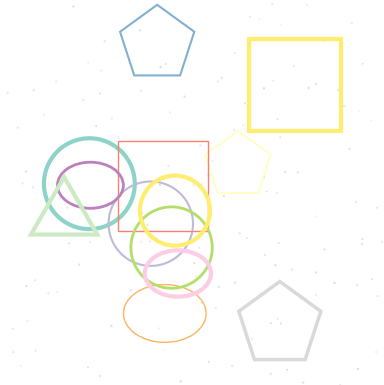[{"shape": "circle", "thickness": 3, "radius": 0.59, "center": [0.232, 0.523]}, {"shape": "pentagon", "thickness": 1, "radius": 0.45, "center": [0.618, 0.571]}, {"shape": "circle", "thickness": 1.5, "radius": 0.55, "center": [0.392, 0.419]}, {"shape": "square", "thickness": 1, "radius": 0.58, "center": [0.422, 0.517]}, {"shape": "pentagon", "thickness": 1.5, "radius": 0.51, "center": [0.408, 0.886]}, {"shape": "oval", "thickness": 1, "radius": 0.54, "center": [0.428, 0.186]}, {"shape": "circle", "thickness": 2, "radius": 0.53, "center": [0.446, 0.357]}, {"shape": "oval", "thickness": 3, "radius": 0.43, "center": [0.462, 0.29]}, {"shape": "pentagon", "thickness": 2.5, "radius": 0.56, "center": [0.727, 0.157]}, {"shape": "oval", "thickness": 2, "radius": 0.43, "center": [0.235, 0.519]}, {"shape": "triangle", "thickness": 3, "radius": 0.5, "center": [0.167, 0.441]}, {"shape": "circle", "thickness": 3, "radius": 0.45, "center": [0.454, 0.453]}, {"shape": "square", "thickness": 3, "radius": 0.6, "center": [0.766, 0.779]}]